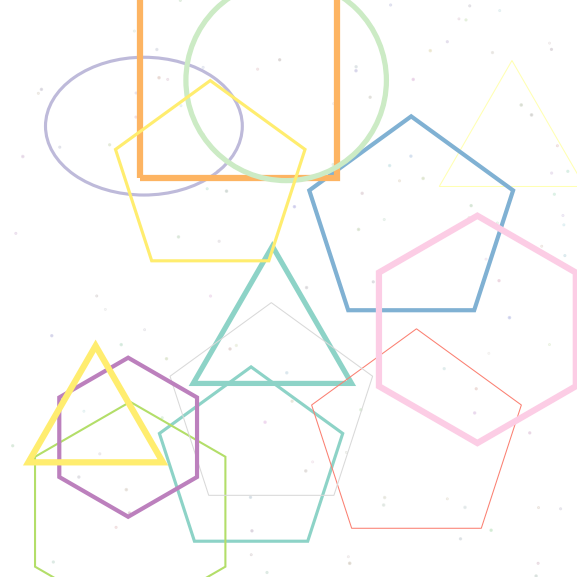[{"shape": "pentagon", "thickness": 1.5, "radius": 0.83, "center": [0.435, 0.197]}, {"shape": "triangle", "thickness": 2.5, "radius": 0.79, "center": [0.472, 0.414]}, {"shape": "triangle", "thickness": 0.5, "radius": 0.73, "center": [0.886, 0.749]}, {"shape": "oval", "thickness": 1.5, "radius": 0.85, "center": [0.249, 0.781]}, {"shape": "pentagon", "thickness": 0.5, "radius": 0.95, "center": [0.721, 0.239]}, {"shape": "pentagon", "thickness": 2, "radius": 0.93, "center": [0.712, 0.612]}, {"shape": "square", "thickness": 3, "radius": 0.86, "center": [0.413, 0.862]}, {"shape": "hexagon", "thickness": 1, "radius": 0.95, "center": [0.225, 0.113]}, {"shape": "hexagon", "thickness": 3, "radius": 0.98, "center": [0.827, 0.429]}, {"shape": "pentagon", "thickness": 0.5, "radius": 0.92, "center": [0.47, 0.291]}, {"shape": "hexagon", "thickness": 2, "radius": 0.69, "center": [0.222, 0.242]}, {"shape": "circle", "thickness": 2.5, "radius": 0.87, "center": [0.496, 0.86]}, {"shape": "triangle", "thickness": 3, "radius": 0.67, "center": [0.166, 0.266]}, {"shape": "pentagon", "thickness": 1.5, "radius": 0.86, "center": [0.364, 0.687]}]